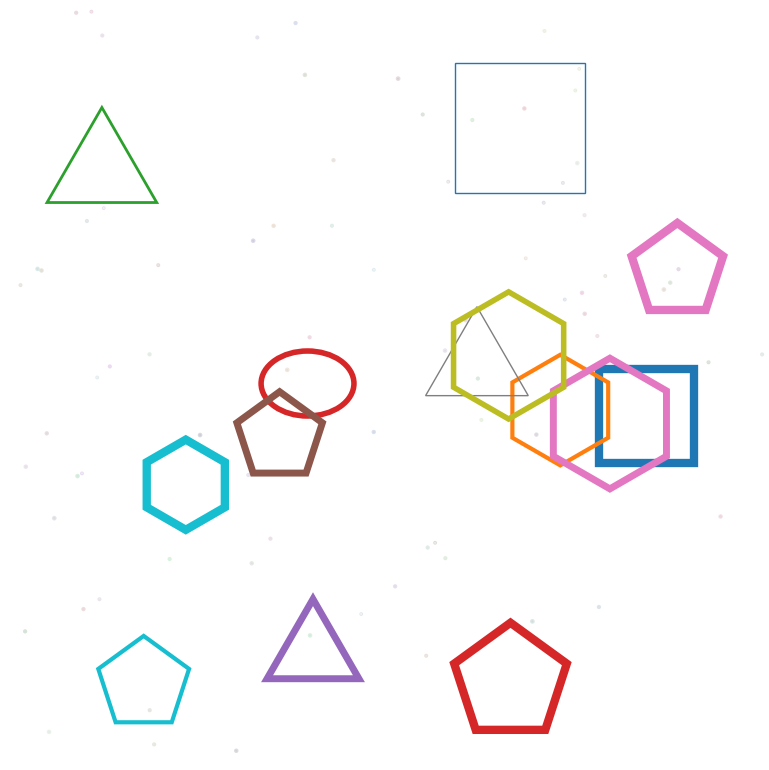[{"shape": "square", "thickness": 3, "radius": 0.31, "center": [0.84, 0.459]}, {"shape": "square", "thickness": 0.5, "radius": 0.42, "center": [0.675, 0.833]}, {"shape": "hexagon", "thickness": 1.5, "radius": 0.36, "center": [0.728, 0.467]}, {"shape": "triangle", "thickness": 1, "radius": 0.41, "center": [0.132, 0.778]}, {"shape": "oval", "thickness": 2, "radius": 0.3, "center": [0.399, 0.502]}, {"shape": "pentagon", "thickness": 3, "radius": 0.38, "center": [0.663, 0.114]}, {"shape": "triangle", "thickness": 2.5, "radius": 0.34, "center": [0.406, 0.153]}, {"shape": "pentagon", "thickness": 2.5, "radius": 0.29, "center": [0.363, 0.433]}, {"shape": "pentagon", "thickness": 3, "radius": 0.31, "center": [0.88, 0.648]}, {"shape": "hexagon", "thickness": 2.5, "radius": 0.42, "center": [0.792, 0.45]}, {"shape": "triangle", "thickness": 0.5, "radius": 0.38, "center": [0.619, 0.525]}, {"shape": "hexagon", "thickness": 2, "radius": 0.41, "center": [0.661, 0.538]}, {"shape": "hexagon", "thickness": 3, "radius": 0.29, "center": [0.241, 0.37]}, {"shape": "pentagon", "thickness": 1.5, "radius": 0.31, "center": [0.187, 0.112]}]